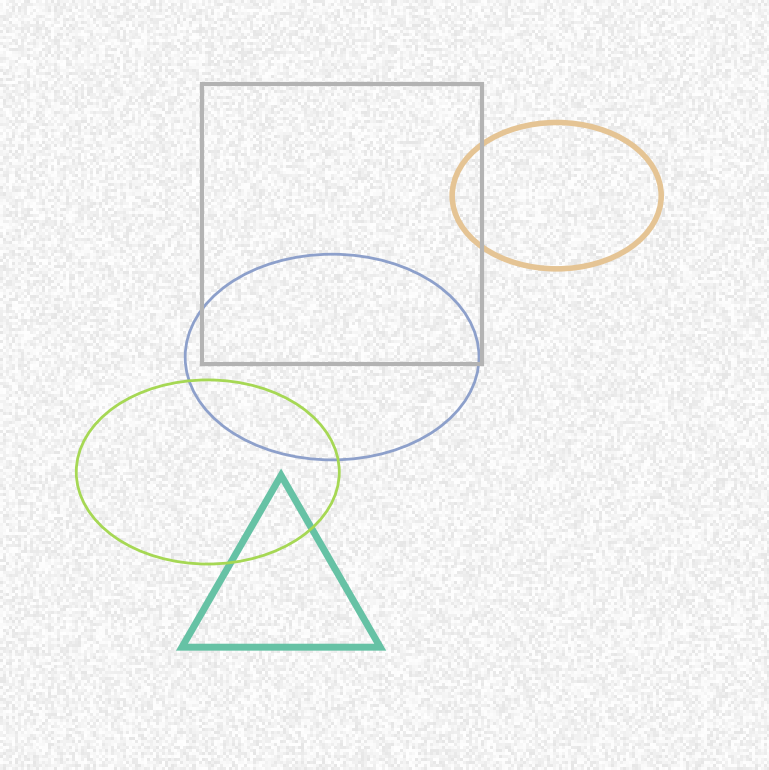[{"shape": "triangle", "thickness": 2.5, "radius": 0.74, "center": [0.365, 0.234]}, {"shape": "oval", "thickness": 1, "radius": 0.95, "center": [0.431, 0.536]}, {"shape": "oval", "thickness": 1, "radius": 0.85, "center": [0.27, 0.387]}, {"shape": "oval", "thickness": 2, "radius": 0.68, "center": [0.723, 0.746]}, {"shape": "square", "thickness": 1.5, "radius": 0.91, "center": [0.444, 0.709]}]